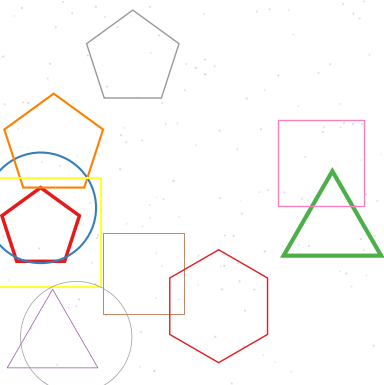[{"shape": "hexagon", "thickness": 1, "radius": 0.73, "center": [0.568, 0.205]}, {"shape": "pentagon", "thickness": 2.5, "radius": 0.53, "center": [0.106, 0.407]}, {"shape": "circle", "thickness": 1.5, "radius": 0.72, "center": [0.106, 0.46]}, {"shape": "triangle", "thickness": 3, "radius": 0.73, "center": [0.863, 0.409]}, {"shape": "triangle", "thickness": 0.5, "radius": 0.68, "center": [0.137, 0.113]}, {"shape": "pentagon", "thickness": 1.5, "radius": 0.67, "center": [0.14, 0.622]}, {"shape": "square", "thickness": 1.5, "radius": 0.71, "center": [0.122, 0.396]}, {"shape": "square", "thickness": 0.5, "radius": 0.53, "center": [0.372, 0.289]}, {"shape": "square", "thickness": 1, "radius": 0.56, "center": [0.834, 0.577]}, {"shape": "circle", "thickness": 0.5, "radius": 0.72, "center": [0.198, 0.125]}, {"shape": "pentagon", "thickness": 1, "radius": 0.63, "center": [0.345, 0.847]}]